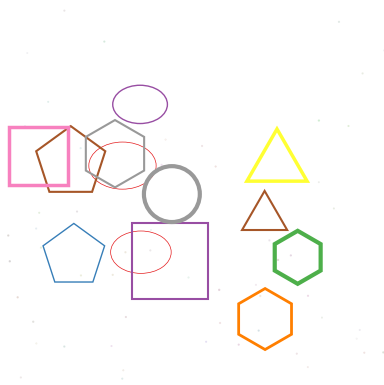[{"shape": "oval", "thickness": 0.5, "radius": 0.44, "center": [0.318, 0.57]}, {"shape": "oval", "thickness": 0.5, "radius": 0.39, "center": [0.366, 0.345]}, {"shape": "pentagon", "thickness": 1, "radius": 0.42, "center": [0.192, 0.336]}, {"shape": "hexagon", "thickness": 3, "radius": 0.34, "center": [0.773, 0.332]}, {"shape": "oval", "thickness": 1, "radius": 0.36, "center": [0.364, 0.729]}, {"shape": "square", "thickness": 1.5, "radius": 0.49, "center": [0.441, 0.322]}, {"shape": "hexagon", "thickness": 2, "radius": 0.4, "center": [0.689, 0.171]}, {"shape": "triangle", "thickness": 2.5, "radius": 0.45, "center": [0.719, 0.575]}, {"shape": "pentagon", "thickness": 1.5, "radius": 0.47, "center": [0.184, 0.578]}, {"shape": "triangle", "thickness": 1.5, "radius": 0.34, "center": [0.687, 0.436]}, {"shape": "square", "thickness": 2.5, "radius": 0.38, "center": [0.1, 0.594]}, {"shape": "hexagon", "thickness": 1.5, "radius": 0.44, "center": [0.299, 0.601]}, {"shape": "circle", "thickness": 3, "radius": 0.36, "center": [0.446, 0.496]}]